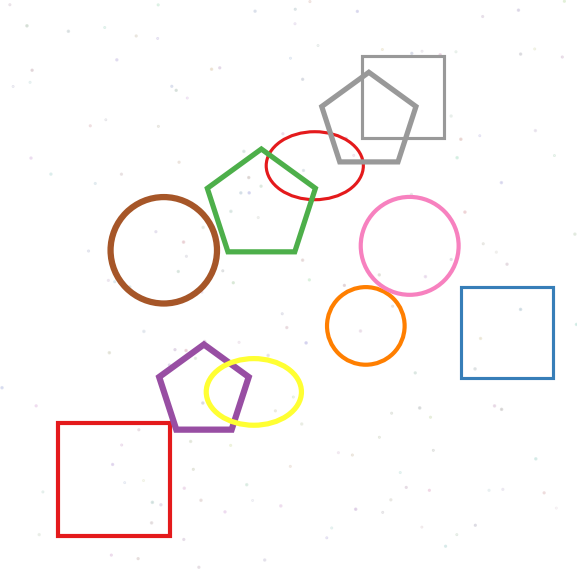[{"shape": "oval", "thickness": 1.5, "radius": 0.42, "center": [0.545, 0.712]}, {"shape": "square", "thickness": 2, "radius": 0.49, "center": [0.198, 0.168]}, {"shape": "square", "thickness": 1.5, "radius": 0.39, "center": [0.878, 0.424]}, {"shape": "pentagon", "thickness": 2.5, "radius": 0.49, "center": [0.453, 0.643]}, {"shape": "pentagon", "thickness": 3, "radius": 0.41, "center": [0.353, 0.321]}, {"shape": "circle", "thickness": 2, "radius": 0.34, "center": [0.633, 0.435]}, {"shape": "oval", "thickness": 2.5, "radius": 0.41, "center": [0.44, 0.32]}, {"shape": "circle", "thickness": 3, "radius": 0.46, "center": [0.284, 0.566]}, {"shape": "circle", "thickness": 2, "radius": 0.42, "center": [0.709, 0.573]}, {"shape": "pentagon", "thickness": 2.5, "radius": 0.43, "center": [0.639, 0.788]}, {"shape": "square", "thickness": 1.5, "radius": 0.35, "center": [0.698, 0.831]}]